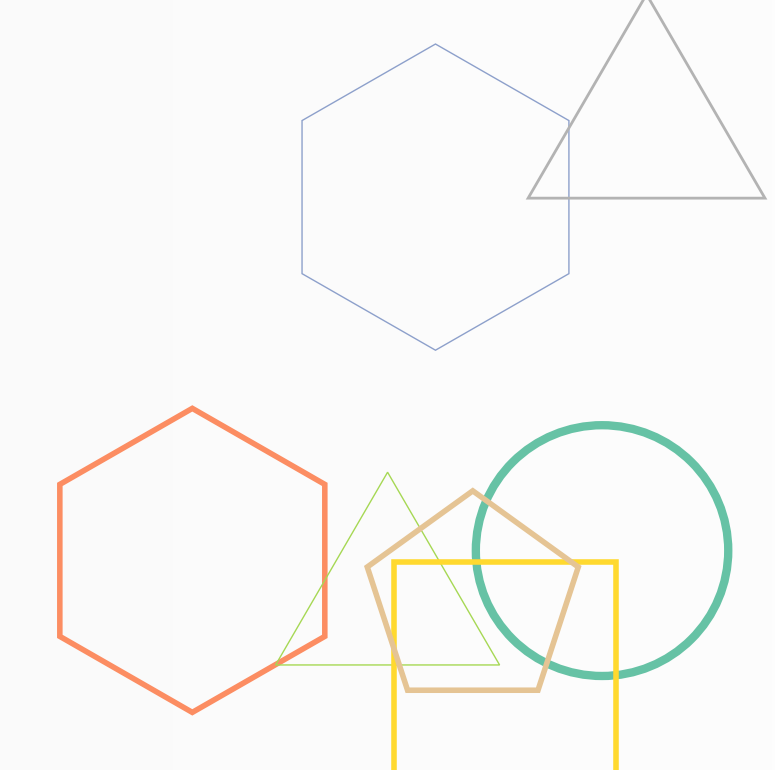[{"shape": "circle", "thickness": 3, "radius": 0.81, "center": [0.777, 0.285]}, {"shape": "hexagon", "thickness": 2, "radius": 0.99, "center": [0.248, 0.272]}, {"shape": "hexagon", "thickness": 0.5, "radius": 0.99, "center": [0.562, 0.744]}, {"shape": "triangle", "thickness": 0.5, "radius": 0.83, "center": [0.5, 0.22]}, {"shape": "square", "thickness": 2, "radius": 0.71, "center": [0.652, 0.127]}, {"shape": "pentagon", "thickness": 2, "radius": 0.72, "center": [0.61, 0.219]}, {"shape": "triangle", "thickness": 1, "radius": 0.88, "center": [0.834, 0.831]}]